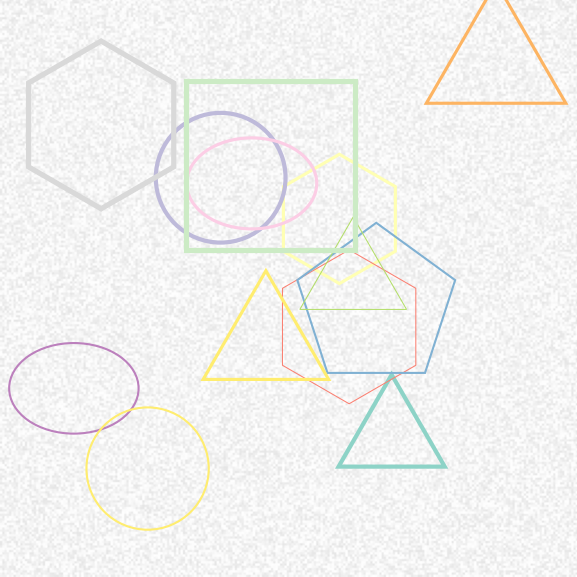[{"shape": "triangle", "thickness": 2, "radius": 0.53, "center": [0.678, 0.244]}, {"shape": "hexagon", "thickness": 1.5, "radius": 0.56, "center": [0.588, 0.62]}, {"shape": "circle", "thickness": 2, "radius": 0.56, "center": [0.382, 0.691]}, {"shape": "hexagon", "thickness": 0.5, "radius": 0.67, "center": [0.605, 0.433]}, {"shape": "pentagon", "thickness": 1, "radius": 0.72, "center": [0.651, 0.47]}, {"shape": "triangle", "thickness": 1.5, "radius": 0.7, "center": [0.859, 0.89]}, {"shape": "triangle", "thickness": 0.5, "radius": 0.53, "center": [0.612, 0.517]}, {"shape": "oval", "thickness": 1.5, "radius": 0.56, "center": [0.436, 0.682]}, {"shape": "hexagon", "thickness": 2.5, "radius": 0.73, "center": [0.175, 0.783]}, {"shape": "oval", "thickness": 1, "radius": 0.56, "center": [0.128, 0.327]}, {"shape": "square", "thickness": 2.5, "radius": 0.73, "center": [0.468, 0.712]}, {"shape": "triangle", "thickness": 1.5, "radius": 0.63, "center": [0.46, 0.405]}, {"shape": "circle", "thickness": 1, "radius": 0.53, "center": [0.256, 0.188]}]